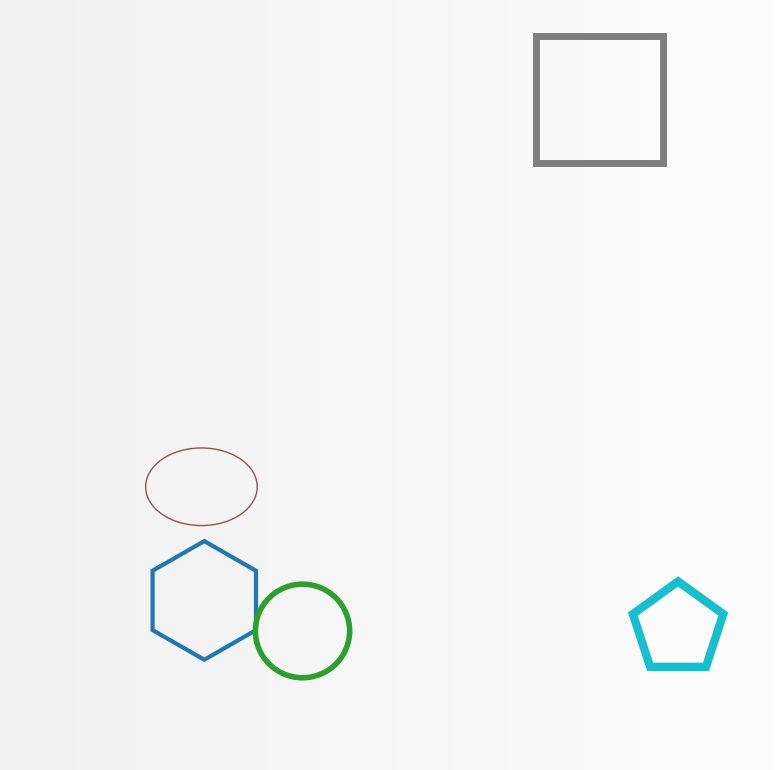[{"shape": "hexagon", "thickness": 1.5, "radius": 0.39, "center": [0.264, 0.22]}, {"shape": "circle", "thickness": 2, "radius": 0.3, "center": [0.39, 0.181]}, {"shape": "oval", "thickness": 0.5, "radius": 0.36, "center": [0.26, 0.368]}, {"shape": "square", "thickness": 2.5, "radius": 0.41, "center": [0.774, 0.87]}, {"shape": "pentagon", "thickness": 3, "radius": 0.31, "center": [0.875, 0.184]}]